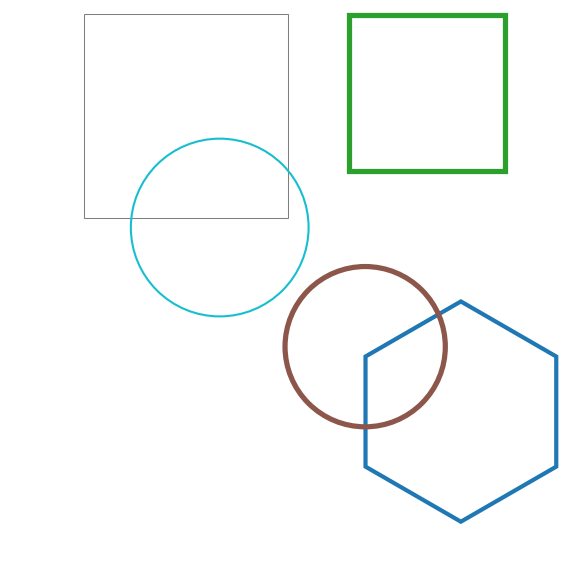[{"shape": "hexagon", "thickness": 2, "radius": 0.95, "center": [0.798, 0.286]}, {"shape": "square", "thickness": 2.5, "radius": 0.67, "center": [0.739, 0.838]}, {"shape": "circle", "thickness": 2.5, "radius": 0.69, "center": [0.632, 0.399]}, {"shape": "square", "thickness": 0.5, "radius": 0.89, "center": [0.322, 0.798]}, {"shape": "circle", "thickness": 1, "radius": 0.77, "center": [0.38, 0.605]}]